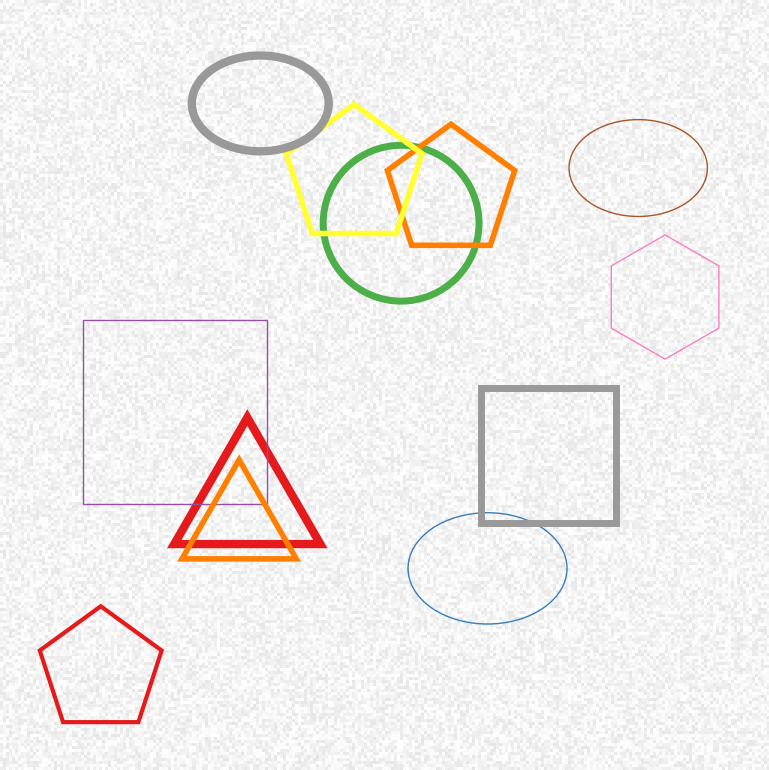[{"shape": "pentagon", "thickness": 1.5, "radius": 0.42, "center": [0.131, 0.129]}, {"shape": "triangle", "thickness": 3, "radius": 0.55, "center": [0.321, 0.348]}, {"shape": "oval", "thickness": 0.5, "radius": 0.52, "center": [0.633, 0.262]}, {"shape": "circle", "thickness": 2.5, "radius": 0.51, "center": [0.521, 0.71]}, {"shape": "square", "thickness": 0.5, "radius": 0.6, "center": [0.227, 0.465]}, {"shape": "pentagon", "thickness": 2, "radius": 0.43, "center": [0.586, 0.752]}, {"shape": "triangle", "thickness": 2, "radius": 0.43, "center": [0.311, 0.317]}, {"shape": "pentagon", "thickness": 2, "radius": 0.46, "center": [0.46, 0.772]}, {"shape": "oval", "thickness": 0.5, "radius": 0.45, "center": [0.829, 0.782]}, {"shape": "hexagon", "thickness": 0.5, "radius": 0.4, "center": [0.864, 0.614]}, {"shape": "oval", "thickness": 3, "radius": 0.44, "center": [0.338, 0.866]}, {"shape": "square", "thickness": 2.5, "radius": 0.44, "center": [0.713, 0.409]}]